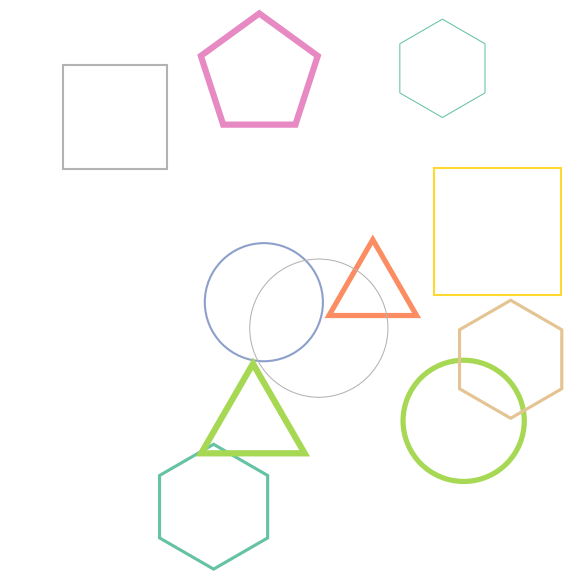[{"shape": "hexagon", "thickness": 1.5, "radius": 0.54, "center": [0.37, 0.122]}, {"shape": "hexagon", "thickness": 0.5, "radius": 0.43, "center": [0.766, 0.881]}, {"shape": "triangle", "thickness": 2.5, "radius": 0.44, "center": [0.645, 0.497]}, {"shape": "circle", "thickness": 1, "radius": 0.51, "center": [0.457, 0.476]}, {"shape": "pentagon", "thickness": 3, "radius": 0.53, "center": [0.449, 0.869]}, {"shape": "triangle", "thickness": 3, "radius": 0.52, "center": [0.438, 0.266]}, {"shape": "circle", "thickness": 2.5, "radius": 0.52, "center": [0.803, 0.27]}, {"shape": "square", "thickness": 1, "radius": 0.55, "center": [0.862, 0.599]}, {"shape": "hexagon", "thickness": 1.5, "radius": 0.51, "center": [0.884, 0.377]}, {"shape": "square", "thickness": 1, "radius": 0.45, "center": [0.199, 0.796]}, {"shape": "circle", "thickness": 0.5, "radius": 0.6, "center": [0.552, 0.431]}]